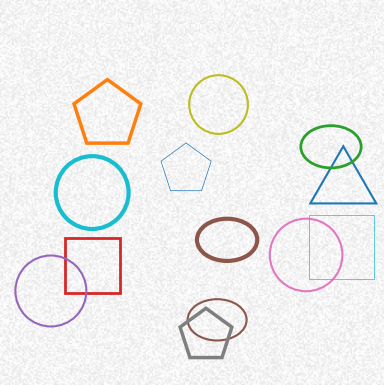[{"shape": "pentagon", "thickness": 0.5, "radius": 0.34, "center": [0.483, 0.56]}, {"shape": "triangle", "thickness": 1.5, "radius": 0.49, "center": [0.892, 0.521]}, {"shape": "pentagon", "thickness": 2.5, "radius": 0.46, "center": [0.279, 0.702]}, {"shape": "oval", "thickness": 2, "radius": 0.39, "center": [0.86, 0.619]}, {"shape": "square", "thickness": 2, "radius": 0.35, "center": [0.24, 0.31]}, {"shape": "circle", "thickness": 1.5, "radius": 0.46, "center": [0.132, 0.244]}, {"shape": "oval", "thickness": 3, "radius": 0.39, "center": [0.59, 0.377]}, {"shape": "oval", "thickness": 1.5, "radius": 0.38, "center": [0.564, 0.169]}, {"shape": "circle", "thickness": 1.5, "radius": 0.47, "center": [0.795, 0.338]}, {"shape": "pentagon", "thickness": 2.5, "radius": 0.35, "center": [0.535, 0.128]}, {"shape": "circle", "thickness": 1.5, "radius": 0.38, "center": [0.568, 0.728]}, {"shape": "circle", "thickness": 3, "radius": 0.47, "center": [0.239, 0.5]}, {"shape": "square", "thickness": 0.5, "radius": 0.42, "center": [0.887, 0.359]}]